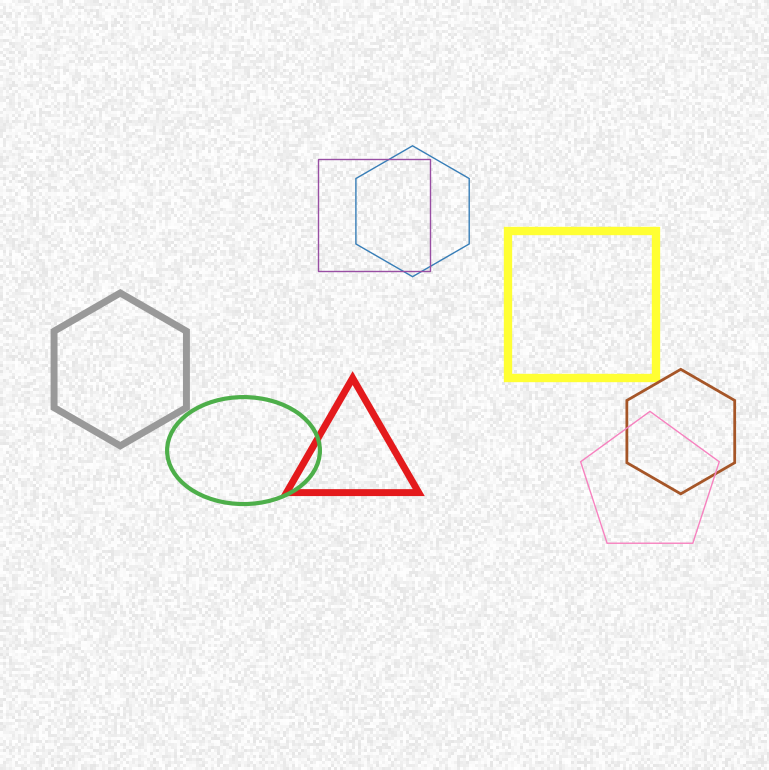[{"shape": "triangle", "thickness": 2.5, "radius": 0.5, "center": [0.458, 0.41]}, {"shape": "hexagon", "thickness": 0.5, "radius": 0.42, "center": [0.536, 0.726]}, {"shape": "oval", "thickness": 1.5, "radius": 0.5, "center": [0.316, 0.415]}, {"shape": "square", "thickness": 0.5, "radius": 0.36, "center": [0.485, 0.721]}, {"shape": "square", "thickness": 3, "radius": 0.48, "center": [0.756, 0.605]}, {"shape": "hexagon", "thickness": 1, "radius": 0.4, "center": [0.884, 0.44]}, {"shape": "pentagon", "thickness": 0.5, "radius": 0.47, "center": [0.844, 0.371]}, {"shape": "hexagon", "thickness": 2.5, "radius": 0.5, "center": [0.156, 0.52]}]